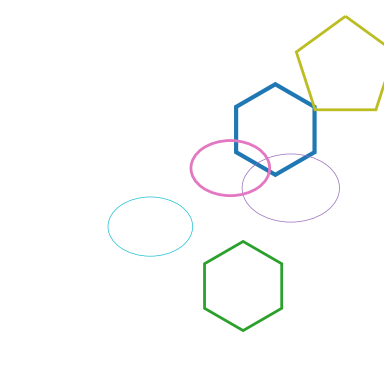[{"shape": "hexagon", "thickness": 3, "radius": 0.59, "center": [0.715, 0.664]}, {"shape": "hexagon", "thickness": 2, "radius": 0.58, "center": [0.631, 0.257]}, {"shape": "oval", "thickness": 0.5, "radius": 0.63, "center": [0.755, 0.512]}, {"shape": "oval", "thickness": 2, "radius": 0.51, "center": [0.598, 0.563]}, {"shape": "pentagon", "thickness": 2, "radius": 0.67, "center": [0.897, 0.823]}, {"shape": "oval", "thickness": 0.5, "radius": 0.55, "center": [0.39, 0.411]}]